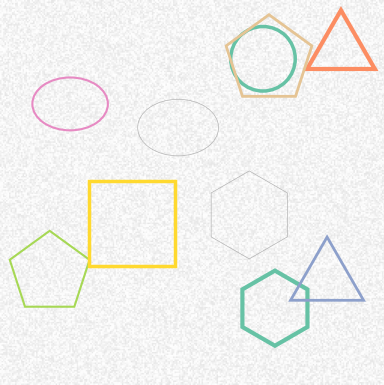[{"shape": "hexagon", "thickness": 3, "radius": 0.49, "center": [0.714, 0.2]}, {"shape": "circle", "thickness": 2.5, "radius": 0.42, "center": [0.683, 0.847]}, {"shape": "triangle", "thickness": 3, "radius": 0.51, "center": [0.886, 0.872]}, {"shape": "triangle", "thickness": 2, "radius": 0.55, "center": [0.85, 0.275]}, {"shape": "oval", "thickness": 1.5, "radius": 0.49, "center": [0.182, 0.73]}, {"shape": "pentagon", "thickness": 1.5, "radius": 0.54, "center": [0.129, 0.291]}, {"shape": "square", "thickness": 2.5, "radius": 0.55, "center": [0.343, 0.419]}, {"shape": "pentagon", "thickness": 2, "radius": 0.59, "center": [0.699, 0.845]}, {"shape": "hexagon", "thickness": 0.5, "radius": 0.57, "center": [0.647, 0.442]}, {"shape": "oval", "thickness": 0.5, "radius": 0.52, "center": [0.463, 0.669]}]